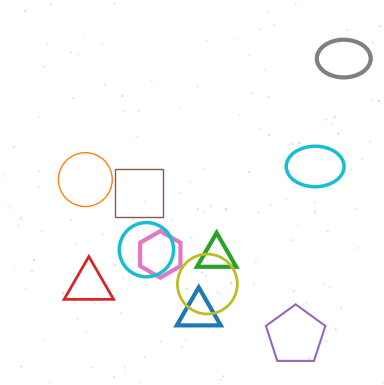[{"shape": "triangle", "thickness": 3, "radius": 0.33, "center": [0.516, 0.188]}, {"shape": "circle", "thickness": 1, "radius": 0.35, "center": [0.222, 0.533]}, {"shape": "triangle", "thickness": 3, "radius": 0.29, "center": [0.563, 0.336]}, {"shape": "triangle", "thickness": 2, "radius": 0.37, "center": [0.231, 0.26]}, {"shape": "pentagon", "thickness": 1.5, "radius": 0.41, "center": [0.768, 0.128]}, {"shape": "square", "thickness": 1, "radius": 0.31, "center": [0.36, 0.499]}, {"shape": "hexagon", "thickness": 3, "radius": 0.3, "center": [0.416, 0.339]}, {"shape": "oval", "thickness": 3, "radius": 0.35, "center": [0.893, 0.848]}, {"shape": "circle", "thickness": 2, "radius": 0.39, "center": [0.539, 0.262]}, {"shape": "oval", "thickness": 2.5, "radius": 0.38, "center": [0.819, 0.568]}, {"shape": "circle", "thickness": 2.5, "radius": 0.35, "center": [0.38, 0.351]}]